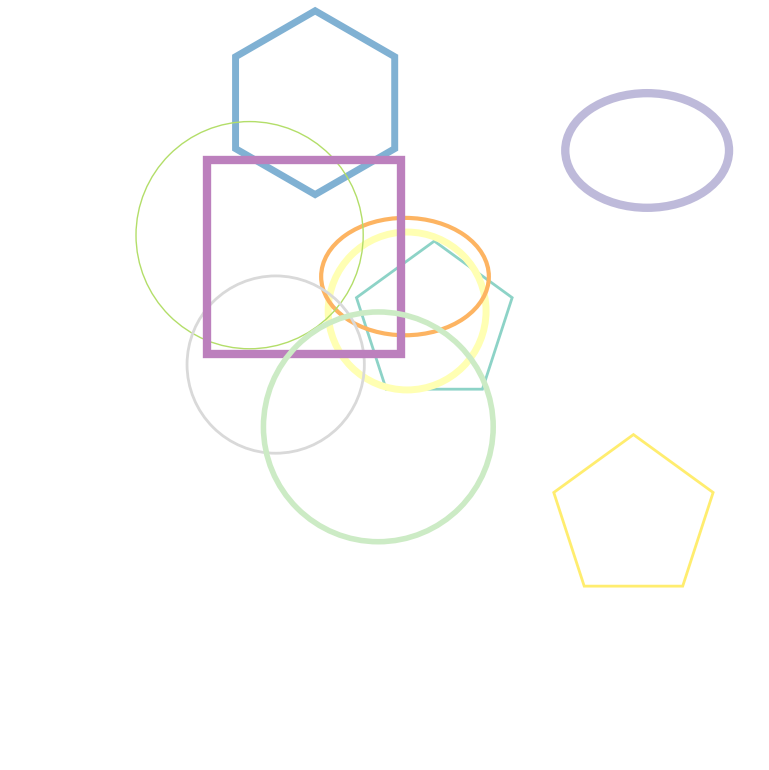[{"shape": "pentagon", "thickness": 1, "radius": 0.53, "center": [0.564, 0.581]}, {"shape": "circle", "thickness": 2.5, "radius": 0.51, "center": [0.529, 0.596]}, {"shape": "oval", "thickness": 3, "radius": 0.53, "center": [0.84, 0.805]}, {"shape": "hexagon", "thickness": 2.5, "radius": 0.6, "center": [0.409, 0.867]}, {"shape": "oval", "thickness": 1.5, "radius": 0.54, "center": [0.526, 0.641]}, {"shape": "circle", "thickness": 0.5, "radius": 0.74, "center": [0.324, 0.695]}, {"shape": "circle", "thickness": 1, "radius": 0.58, "center": [0.358, 0.527]}, {"shape": "square", "thickness": 3, "radius": 0.63, "center": [0.395, 0.666]}, {"shape": "circle", "thickness": 2, "radius": 0.75, "center": [0.491, 0.446]}, {"shape": "pentagon", "thickness": 1, "radius": 0.54, "center": [0.823, 0.327]}]